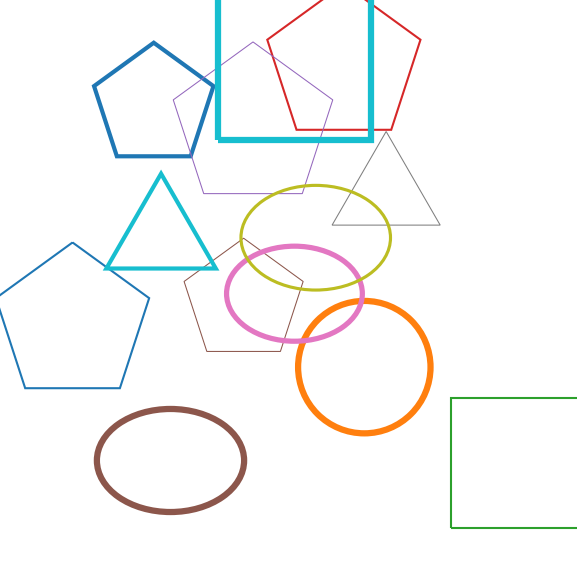[{"shape": "pentagon", "thickness": 1, "radius": 0.7, "center": [0.126, 0.44]}, {"shape": "pentagon", "thickness": 2, "radius": 0.54, "center": [0.266, 0.816]}, {"shape": "circle", "thickness": 3, "radius": 0.57, "center": [0.631, 0.363]}, {"shape": "square", "thickness": 1, "radius": 0.56, "center": [0.893, 0.197]}, {"shape": "pentagon", "thickness": 1, "radius": 0.7, "center": [0.595, 0.887]}, {"shape": "pentagon", "thickness": 0.5, "radius": 0.73, "center": [0.438, 0.781]}, {"shape": "oval", "thickness": 3, "radius": 0.64, "center": [0.295, 0.202]}, {"shape": "pentagon", "thickness": 0.5, "radius": 0.54, "center": [0.422, 0.478]}, {"shape": "oval", "thickness": 2.5, "radius": 0.59, "center": [0.51, 0.491]}, {"shape": "triangle", "thickness": 0.5, "radius": 0.54, "center": [0.669, 0.663]}, {"shape": "oval", "thickness": 1.5, "radius": 0.65, "center": [0.547, 0.588]}, {"shape": "triangle", "thickness": 2, "radius": 0.55, "center": [0.279, 0.589]}, {"shape": "square", "thickness": 3, "radius": 0.66, "center": [0.51, 0.89]}]